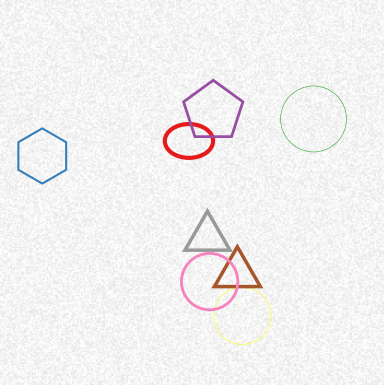[{"shape": "oval", "thickness": 3, "radius": 0.31, "center": [0.491, 0.634]}, {"shape": "hexagon", "thickness": 1.5, "radius": 0.36, "center": [0.11, 0.595]}, {"shape": "circle", "thickness": 0.5, "radius": 0.43, "center": [0.814, 0.691]}, {"shape": "pentagon", "thickness": 2, "radius": 0.4, "center": [0.554, 0.711]}, {"shape": "circle", "thickness": 0.5, "radius": 0.37, "center": [0.629, 0.18]}, {"shape": "triangle", "thickness": 2.5, "radius": 0.34, "center": [0.617, 0.29]}, {"shape": "circle", "thickness": 2, "radius": 0.37, "center": [0.545, 0.269]}, {"shape": "triangle", "thickness": 2.5, "radius": 0.34, "center": [0.539, 0.384]}]